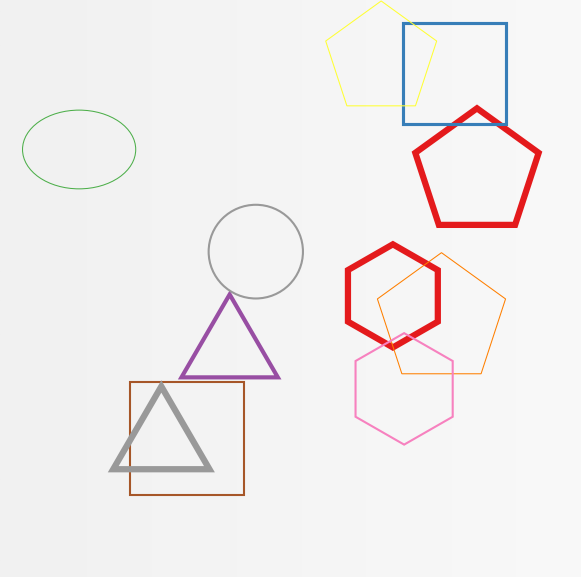[{"shape": "hexagon", "thickness": 3, "radius": 0.45, "center": [0.676, 0.487]}, {"shape": "pentagon", "thickness": 3, "radius": 0.56, "center": [0.821, 0.7]}, {"shape": "square", "thickness": 1.5, "radius": 0.44, "center": [0.782, 0.872]}, {"shape": "oval", "thickness": 0.5, "radius": 0.49, "center": [0.136, 0.74]}, {"shape": "triangle", "thickness": 2, "radius": 0.48, "center": [0.395, 0.394]}, {"shape": "pentagon", "thickness": 0.5, "radius": 0.58, "center": [0.76, 0.446]}, {"shape": "pentagon", "thickness": 0.5, "radius": 0.5, "center": [0.656, 0.897]}, {"shape": "square", "thickness": 1, "radius": 0.49, "center": [0.322, 0.24]}, {"shape": "hexagon", "thickness": 1, "radius": 0.48, "center": [0.695, 0.326]}, {"shape": "triangle", "thickness": 3, "radius": 0.48, "center": [0.278, 0.234]}, {"shape": "circle", "thickness": 1, "radius": 0.41, "center": [0.44, 0.563]}]